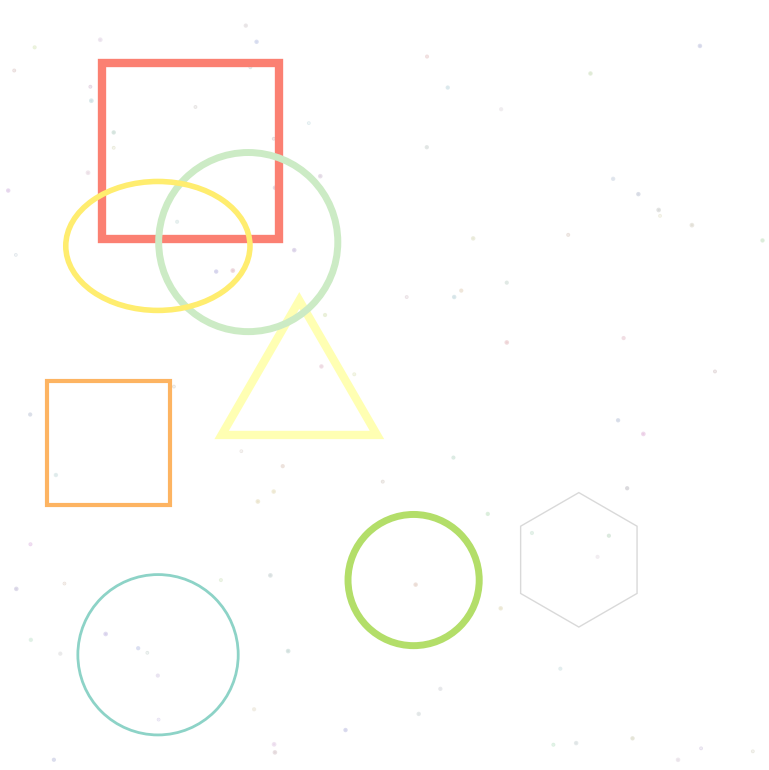[{"shape": "circle", "thickness": 1, "radius": 0.52, "center": [0.205, 0.15]}, {"shape": "triangle", "thickness": 3, "radius": 0.58, "center": [0.389, 0.493]}, {"shape": "square", "thickness": 3, "radius": 0.57, "center": [0.247, 0.804]}, {"shape": "square", "thickness": 1.5, "radius": 0.4, "center": [0.141, 0.425]}, {"shape": "circle", "thickness": 2.5, "radius": 0.43, "center": [0.537, 0.247]}, {"shape": "hexagon", "thickness": 0.5, "radius": 0.44, "center": [0.752, 0.273]}, {"shape": "circle", "thickness": 2.5, "radius": 0.58, "center": [0.322, 0.686]}, {"shape": "oval", "thickness": 2, "radius": 0.6, "center": [0.205, 0.681]}]